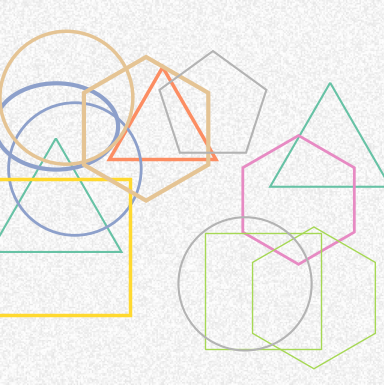[{"shape": "triangle", "thickness": 1.5, "radius": 0.98, "center": [0.145, 0.444]}, {"shape": "triangle", "thickness": 1.5, "radius": 0.9, "center": [0.858, 0.605]}, {"shape": "triangle", "thickness": 2.5, "radius": 0.8, "center": [0.423, 0.666]}, {"shape": "circle", "thickness": 2, "radius": 0.86, "center": [0.195, 0.561]}, {"shape": "oval", "thickness": 3, "radius": 0.8, "center": [0.147, 0.672]}, {"shape": "hexagon", "thickness": 2, "radius": 0.84, "center": [0.775, 0.481]}, {"shape": "square", "thickness": 1, "radius": 0.75, "center": [0.683, 0.243]}, {"shape": "hexagon", "thickness": 1, "radius": 0.92, "center": [0.815, 0.226]}, {"shape": "square", "thickness": 2.5, "radius": 0.88, "center": [0.16, 0.358]}, {"shape": "circle", "thickness": 2.5, "radius": 0.86, "center": [0.172, 0.746]}, {"shape": "hexagon", "thickness": 3, "radius": 0.93, "center": [0.379, 0.665]}, {"shape": "circle", "thickness": 1.5, "radius": 0.87, "center": [0.637, 0.263]}, {"shape": "pentagon", "thickness": 1.5, "radius": 0.73, "center": [0.553, 0.721]}]